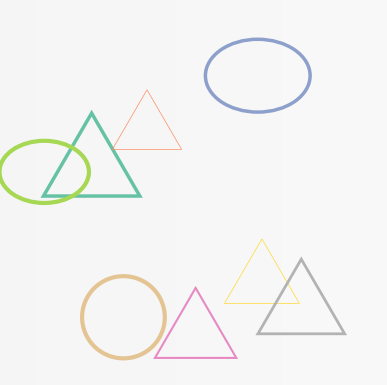[{"shape": "triangle", "thickness": 2.5, "radius": 0.72, "center": [0.236, 0.563]}, {"shape": "triangle", "thickness": 0.5, "radius": 0.52, "center": [0.379, 0.663]}, {"shape": "oval", "thickness": 2.5, "radius": 0.68, "center": [0.665, 0.803]}, {"shape": "triangle", "thickness": 1.5, "radius": 0.61, "center": [0.505, 0.131]}, {"shape": "oval", "thickness": 3, "radius": 0.58, "center": [0.114, 0.554]}, {"shape": "triangle", "thickness": 0.5, "radius": 0.56, "center": [0.676, 0.268]}, {"shape": "circle", "thickness": 3, "radius": 0.53, "center": [0.319, 0.176]}, {"shape": "triangle", "thickness": 2, "radius": 0.65, "center": [0.777, 0.198]}]